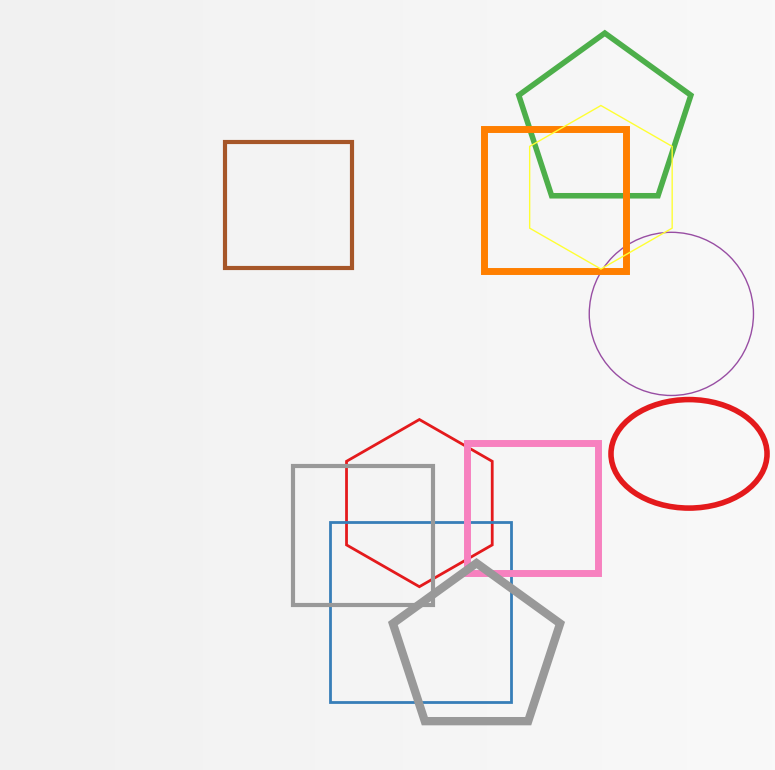[{"shape": "hexagon", "thickness": 1, "radius": 0.54, "center": [0.541, 0.347]}, {"shape": "oval", "thickness": 2, "radius": 0.5, "center": [0.889, 0.411]}, {"shape": "square", "thickness": 1, "radius": 0.58, "center": [0.542, 0.206]}, {"shape": "pentagon", "thickness": 2, "radius": 0.58, "center": [0.78, 0.84]}, {"shape": "circle", "thickness": 0.5, "radius": 0.53, "center": [0.866, 0.592]}, {"shape": "square", "thickness": 2.5, "radius": 0.46, "center": [0.716, 0.74]}, {"shape": "hexagon", "thickness": 0.5, "radius": 0.53, "center": [0.775, 0.757]}, {"shape": "square", "thickness": 1.5, "radius": 0.41, "center": [0.372, 0.734]}, {"shape": "square", "thickness": 2.5, "radius": 0.42, "center": [0.687, 0.341]}, {"shape": "pentagon", "thickness": 3, "radius": 0.57, "center": [0.615, 0.155]}, {"shape": "square", "thickness": 1.5, "radius": 0.45, "center": [0.469, 0.304]}]